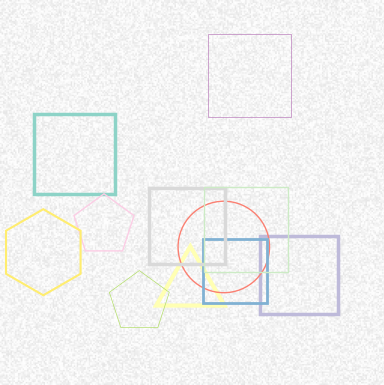[{"shape": "square", "thickness": 2.5, "radius": 0.52, "center": [0.194, 0.601]}, {"shape": "triangle", "thickness": 3, "radius": 0.51, "center": [0.494, 0.258]}, {"shape": "square", "thickness": 2.5, "radius": 0.51, "center": [0.776, 0.287]}, {"shape": "circle", "thickness": 1, "radius": 0.59, "center": [0.581, 0.359]}, {"shape": "square", "thickness": 2, "radius": 0.41, "center": [0.611, 0.296]}, {"shape": "pentagon", "thickness": 0.5, "radius": 0.41, "center": [0.362, 0.215]}, {"shape": "pentagon", "thickness": 1, "radius": 0.41, "center": [0.27, 0.415]}, {"shape": "square", "thickness": 2.5, "radius": 0.49, "center": [0.486, 0.413]}, {"shape": "square", "thickness": 0.5, "radius": 0.54, "center": [0.647, 0.804]}, {"shape": "square", "thickness": 1, "radius": 0.55, "center": [0.639, 0.403]}, {"shape": "hexagon", "thickness": 1.5, "radius": 0.56, "center": [0.112, 0.345]}]